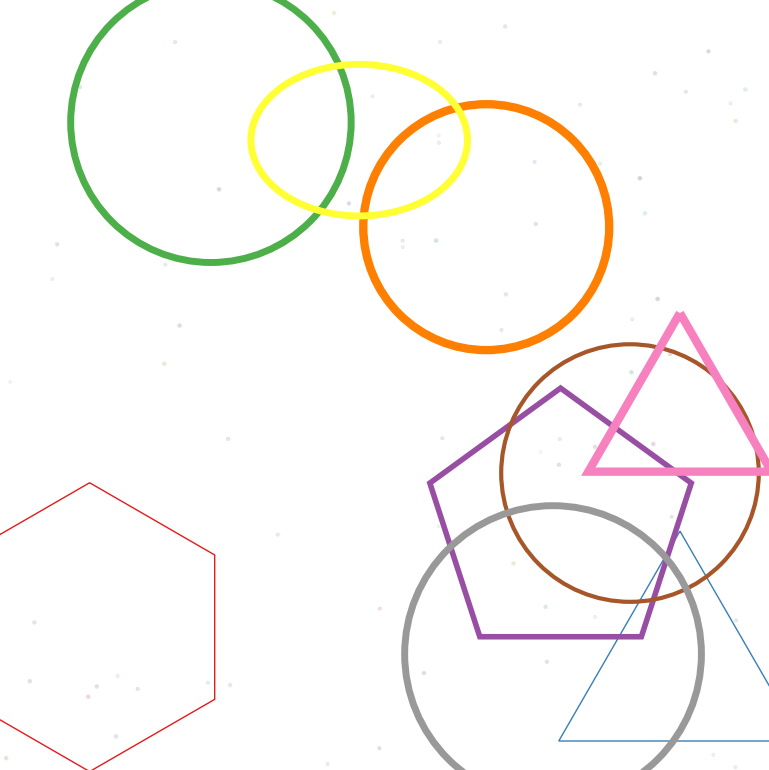[{"shape": "hexagon", "thickness": 0.5, "radius": 0.94, "center": [0.116, 0.186]}, {"shape": "triangle", "thickness": 0.5, "radius": 0.91, "center": [0.883, 0.129]}, {"shape": "circle", "thickness": 2.5, "radius": 0.91, "center": [0.274, 0.841]}, {"shape": "pentagon", "thickness": 2, "radius": 0.89, "center": [0.728, 0.317]}, {"shape": "circle", "thickness": 3, "radius": 0.8, "center": [0.631, 0.705]}, {"shape": "oval", "thickness": 2.5, "radius": 0.7, "center": [0.466, 0.818]}, {"shape": "circle", "thickness": 1.5, "radius": 0.84, "center": [0.818, 0.386]}, {"shape": "triangle", "thickness": 3, "radius": 0.69, "center": [0.883, 0.456]}, {"shape": "circle", "thickness": 2.5, "radius": 0.96, "center": [0.718, 0.151]}]